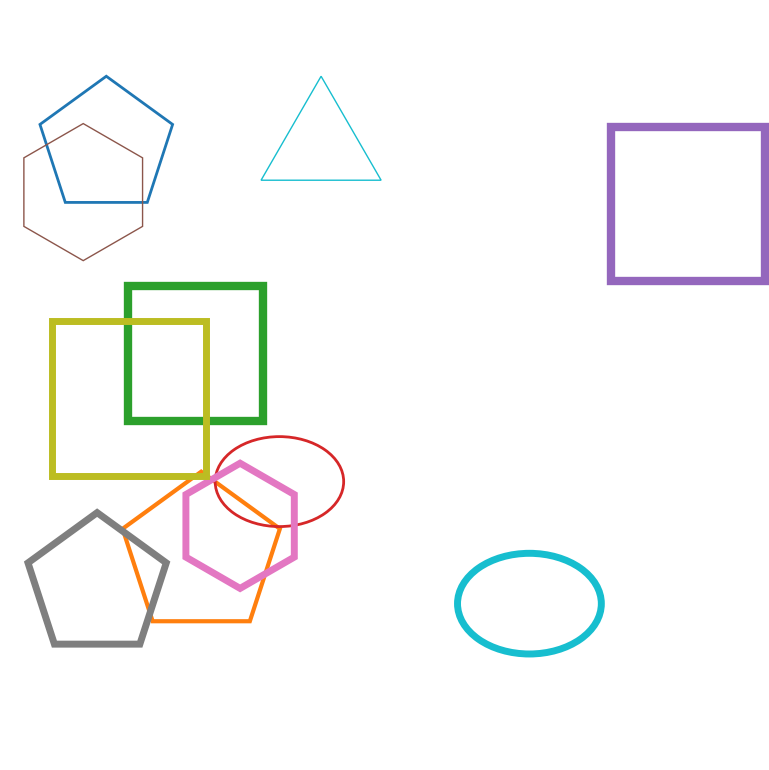[{"shape": "pentagon", "thickness": 1, "radius": 0.45, "center": [0.138, 0.81]}, {"shape": "pentagon", "thickness": 1.5, "radius": 0.54, "center": [0.261, 0.28]}, {"shape": "square", "thickness": 3, "radius": 0.44, "center": [0.253, 0.541]}, {"shape": "oval", "thickness": 1, "radius": 0.42, "center": [0.363, 0.375]}, {"shape": "square", "thickness": 3, "radius": 0.5, "center": [0.893, 0.735]}, {"shape": "hexagon", "thickness": 0.5, "radius": 0.44, "center": [0.108, 0.751]}, {"shape": "hexagon", "thickness": 2.5, "radius": 0.41, "center": [0.312, 0.317]}, {"shape": "pentagon", "thickness": 2.5, "radius": 0.47, "center": [0.126, 0.24]}, {"shape": "square", "thickness": 2.5, "radius": 0.5, "center": [0.168, 0.483]}, {"shape": "triangle", "thickness": 0.5, "radius": 0.45, "center": [0.417, 0.811]}, {"shape": "oval", "thickness": 2.5, "radius": 0.47, "center": [0.688, 0.216]}]